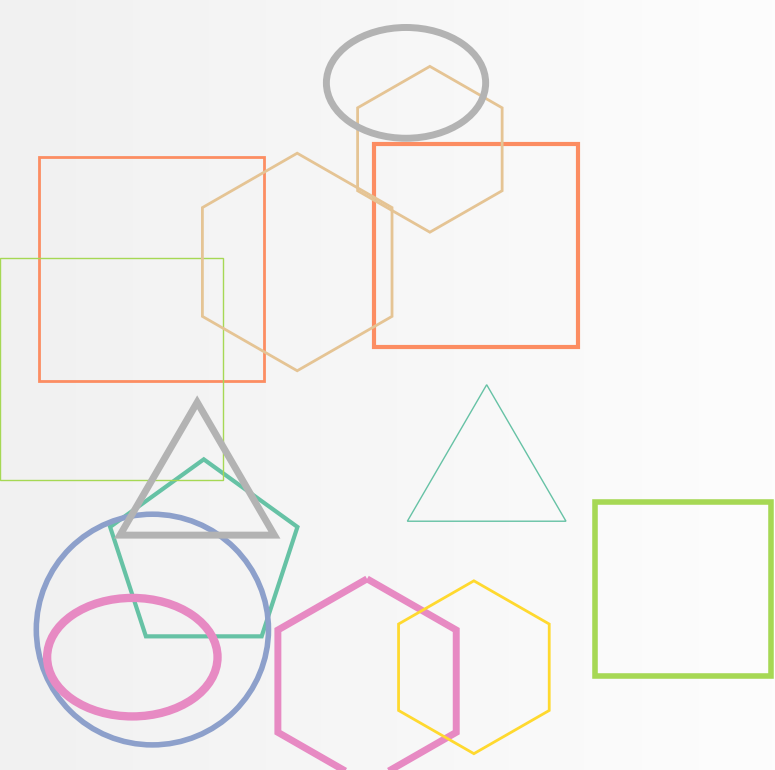[{"shape": "triangle", "thickness": 0.5, "radius": 0.59, "center": [0.628, 0.382]}, {"shape": "pentagon", "thickness": 1.5, "radius": 0.64, "center": [0.263, 0.276]}, {"shape": "square", "thickness": 1, "radius": 0.73, "center": [0.196, 0.65]}, {"shape": "square", "thickness": 1.5, "radius": 0.66, "center": [0.614, 0.681]}, {"shape": "circle", "thickness": 2, "radius": 0.75, "center": [0.197, 0.182]}, {"shape": "hexagon", "thickness": 2.5, "radius": 0.66, "center": [0.474, 0.115]}, {"shape": "oval", "thickness": 3, "radius": 0.55, "center": [0.171, 0.147]}, {"shape": "square", "thickness": 2, "radius": 0.57, "center": [0.881, 0.235]}, {"shape": "square", "thickness": 0.5, "radius": 0.72, "center": [0.144, 0.521]}, {"shape": "hexagon", "thickness": 1, "radius": 0.56, "center": [0.611, 0.133]}, {"shape": "hexagon", "thickness": 1, "radius": 0.71, "center": [0.383, 0.66]}, {"shape": "hexagon", "thickness": 1, "radius": 0.54, "center": [0.555, 0.806]}, {"shape": "triangle", "thickness": 2.5, "radius": 0.58, "center": [0.254, 0.363]}, {"shape": "oval", "thickness": 2.5, "radius": 0.51, "center": [0.524, 0.892]}]